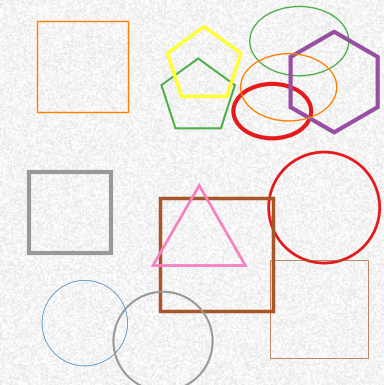[{"shape": "oval", "thickness": 3, "radius": 0.51, "center": [0.707, 0.711]}, {"shape": "circle", "thickness": 2, "radius": 0.72, "center": [0.842, 0.461]}, {"shape": "circle", "thickness": 0.5, "radius": 0.56, "center": [0.22, 0.161]}, {"shape": "oval", "thickness": 1, "radius": 0.64, "center": [0.777, 0.893]}, {"shape": "pentagon", "thickness": 1.5, "radius": 0.5, "center": [0.515, 0.748]}, {"shape": "hexagon", "thickness": 3, "radius": 0.65, "center": [0.868, 0.787]}, {"shape": "oval", "thickness": 1, "radius": 0.62, "center": [0.75, 0.773]}, {"shape": "square", "thickness": 1, "radius": 0.59, "center": [0.214, 0.827]}, {"shape": "pentagon", "thickness": 2.5, "radius": 0.5, "center": [0.53, 0.831]}, {"shape": "square", "thickness": 0.5, "radius": 0.64, "center": [0.828, 0.197]}, {"shape": "square", "thickness": 2.5, "radius": 0.74, "center": [0.562, 0.339]}, {"shape": "triangle", "thickness": 2, "radius": 0.69, "center": [0.517, 0.38]}, {"shape": "square", "thickness": 3, "radius": 0.53, "center": [0.181, 0.448]}, {"shape": "circle", "thickness": 1.5, "radius": 0.64, "center": [0.424, 0.113]}]